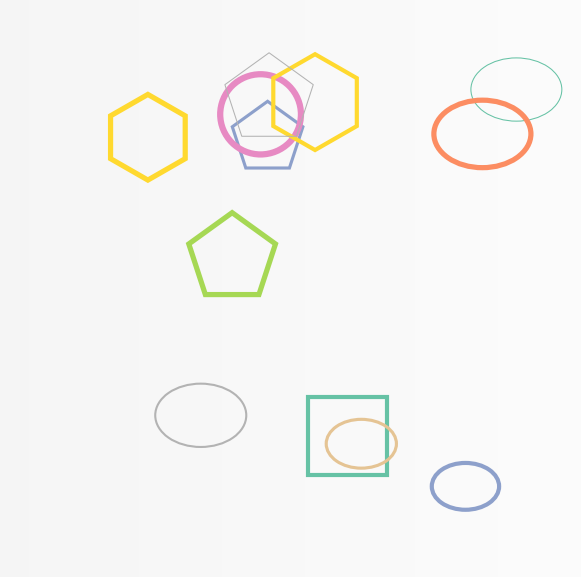[{"shape": "oval", "thickness": 0.5, "radius": 0.39, "center": [0.888, 0.844]}, {"shape": "square", "thickness": 2, "radius": 0.34, "center": [0.598, 0.245]}, {"shape": "oval", "thickness": 2.5, "radius": 0.42, "center": [0.83, 0.767]}, {"shape": "pentagon", "thickness": 1.5, "radius": 0.32, "center": [0.46, 0.76]}, {"shape": "oval", "thickness": 2, "radius": 0.29, "center": [0.801, 0.157]}, {"shape": "circle", "thickness": 3, "radius": 0.35, "center": [0.448, 0.801]}, {"shape": "pentagon", "thickness": 2.5, "radius": 0.39, "center": [0.399, 0.552]}, {"shape": "hexagon", "thickness": 2.5, "radius": 0.37, "center": [0.254, 0.761]}, {"shape": "hexagon", "thickness": 2, "radius": 0.41, "center": [0.542, 0.822]}, {"shape": "oval", "thickness": 1.5, "radius": 0.3, "center": [0.622, 0.231]}, {"shape": "oval", "thickness": 1, "radius": 0.39, "center": [0.345, 0.28]}, {"shape": "pentagon", "thickness": 0.5, "radius": 0.4, "center": [0.463, 0.828]}]